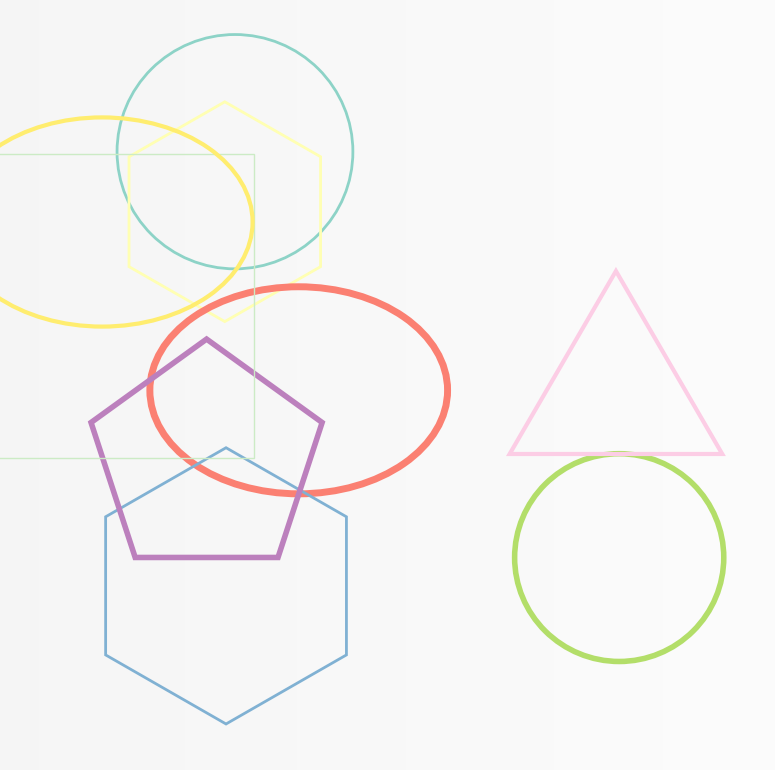[{"shape": "circle", "thickness": 1, "radius": 0.76, "center": [0.303, 0.803]}, {"shape": "hexagon", "thickness": 1, "radius": 0.71, "center": [0.29, 0.725]}, {"shape": "oval", "thickness": 2.5, "radius": 0.96, "center": [0.385, 0.493]}, {"shape": "hexagon", "thickness": 1, "radius": 0.9, "center": [0.292, 0.239]}, {"shape": "circle", "thickness": 2, "radius": 0.67, "center": [0.799, 0.276]}, {"shape": "triangle", "thickness": 1.5, "radius": 0.79, "center": [0.795, 0.49]}, {"shape": "pentagon", "thickness": 2, "radius": 0.78, "center": [0.267, 0.403]}, {"shape": "square", "thickness": 0.5, "radius": 0.99, "center": [0.13, 0.603]}, {"shape": "oval", "thickness": 1.5, "radius": 0.97, "center": [0.132, 0.712]}]